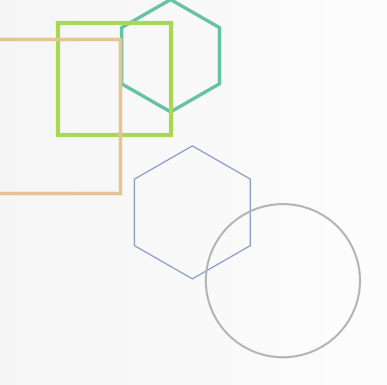[{"shape": "hexagon", "thickness": 2.5, "radius": 0.73, "center": [0.44, 0.855]}, {"shape": "hexagon", "thickness": 1, "radius": 0.86, "center": [0.496, 0.448]}, {"shape": "square", "thickness": 3, "radius": 0.73, "center": [0.296, 0.795]}, {"shape": "square", "thickness": 2.5, "radius": 1.0, "center": [0.109, 0.698]}, {"shape": "circle", "thickness": 1.5, "radius": 0.99, "center": [0.73, 0.271]}]